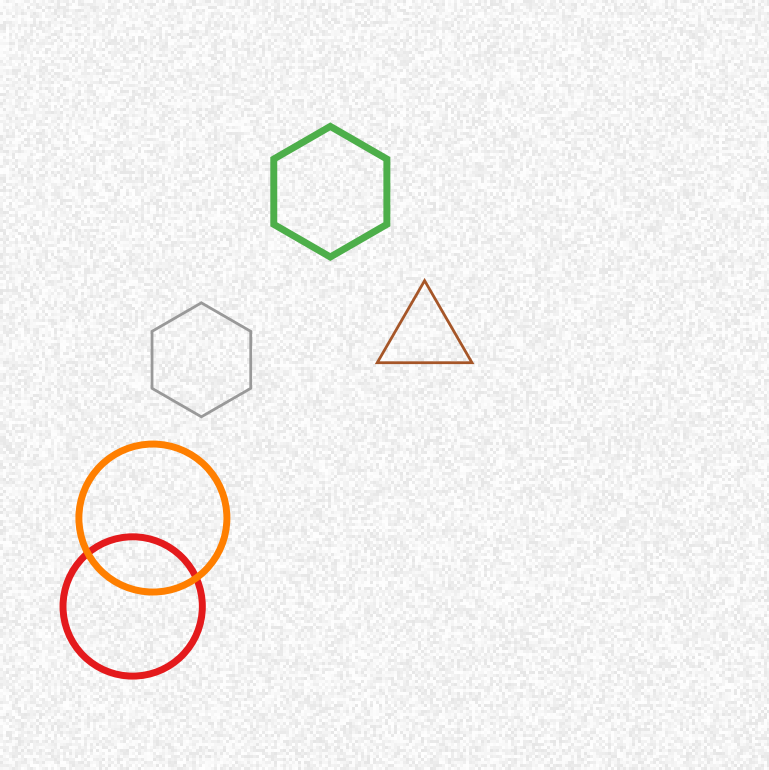[{"shape": "circle", "thickness": 2.5, "radius": 0.45, "center": [0.172, 0.212]}, {"shape": "hexagon", "thickness": 2.5, "radius": 0.42, "center": [0.429, 0.751]}, {"shape": "circle", "thickness": 2.5, "radius": 0.48, "center": [0.199, 0.327]}, {"shape": "triangle", "thickness": 1, "radius": 0.36, "center": [0.551, 0.564]}, {"shape": "hexagon", "thickness": 1, "radius": 0.37, "center": [0.262, 0.533]}]